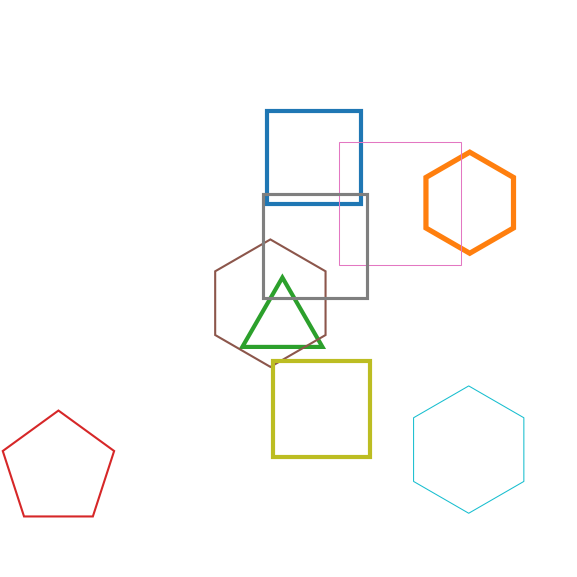[{"shape": "square", "thickness": 2, "radius": 0.41, "center": [0.544, 0.726]}, {"shape": "hexagon", "thickness": 2.5, "radius": 0.44, "center": [0.813, 0.648]}, {"shape": "triangle", "thickness": 2, "radius": 0.4, "center": [0.489, 0.438]}, {"shape": "pentagon", "thickness": 1, "radius": 0.51, "center": [0.101, 0.187]}, {"shape": "hexagon", "thickness": 1, "radius": 0.55, "center": [0.468, 0.474]}, {"shape": "square", "thickness": 0.5, "radius": 0.53, "center": [0.693, 0.647]}, {"shape": "square", "thickness": 1.5, "radius": 0.45, "center": [0.545, 0.573]}, {"shape": "square", "thickness": 2, "radius": 0.42, "center": [0.557, 0.29]}, {"shape": "hexagon", "thickness": 0.5, "radius": 0.55, "center": [0.812, 0.221]}]